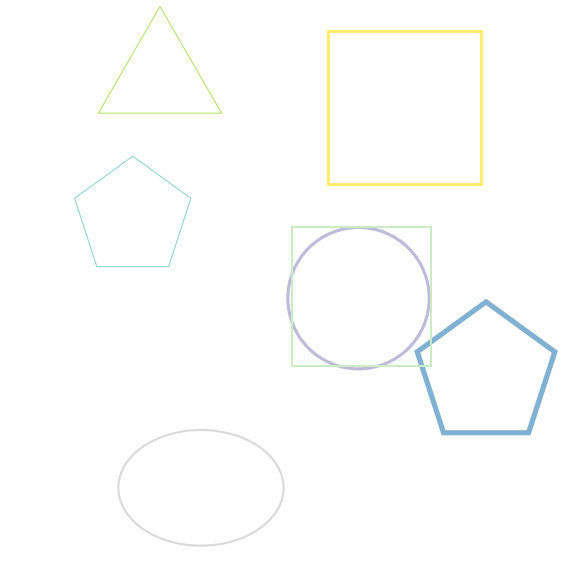[{"shape": "pentagon", "thickness": 0.5, "radius": 0.53, "center": [0.23, 0.623]}, {"shape": "circle", "thickness": 1.5, "radius": 0.61, "center": [0.621, 0.483]}, {"shape": "pentagon", "thickness": 2.5, "radius": 0.63, "center": [0.842, 0.351]}, {"shape": "triangle", "thickness": 0.5, "radius": 0.62, "center": [0.277, 0.865]}, {"shape": "oval", "thickness": 1, "radius": 0.72, "center": [0.348, 0.154]}, {"shape": "square", "thickness": 1, "radius": 0.6, "center": [0.626, 0.486]}, {"shape": "square", "thickness": 1.5, "radius": 0.66, "center": [0.701, 0.812]}]